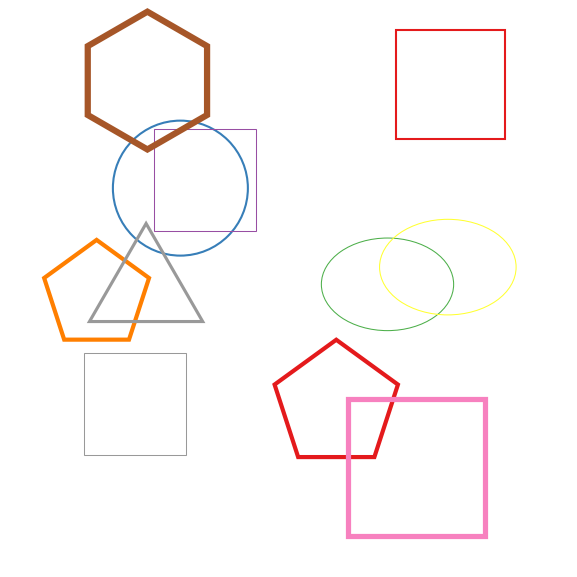[{"shape": "pentagon", "thickness": 2, "radius": 0.56, "center": [0.582, 0.299]}, {"shape": "square", "thickness": 1, "radius": 0.47, "center": [0.78, 0.853]}, {"shape": "circle", "thickness": 1, "radius": 0.58, "center": [0.312, 0.673]}, {"shape": "oval", "thickness": 0.5, "radius": 0.57, "center": [0.671, 0.507]}, {"shape": "square", "thickness": 0.5, "radius": 0.44, "center": [0.355, 0.687]}, {"shape": "pentagon", "thickness": 2, "radius": 0.48, "center": [0.167, 0.488]}, {"shape": "oval", "thickness": 0.5, "radius": 0.59, "center": [0.775, 0.537]}, {"shape": "hexagon", "thickness": 3, "radius": 0.6, "center": [0.255, 0.86]}, {"shape": "square", "thickness": 2.5, "radius": 0.59, "center": [0.721, 0.19]}, {"shape": "triangle", "thickness": 1.5, "radius": 0.57, "center": [0.253, 0.499]}, {"shape": "square", "thickness": 0.5, "radius": 0.44, "center": [0.234, 0.3]}]